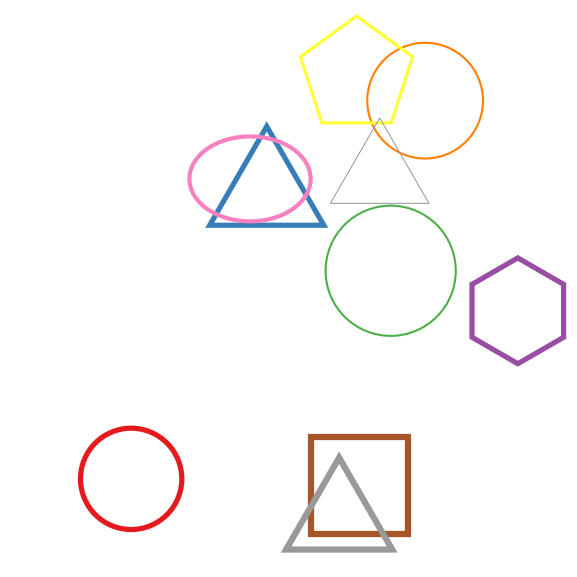[{"shape": "circle", "thickness": 2.5, "radius": 0.44, "center": [0.227, 0.17]}, {"shape": "triangle", "thickness": 2.5, "radius": 0.57, "center": [0.462, 0.666]}, {"shape": "circle", "thickness": 1, "radius": 0.56, "center": [0.676, 0.53]}, {"shape": "hexagon", "thickness": 2.5, "radius": 0.46, "center": [0.897, 0.461]}, {"shape": "circle", "thickness": 1, "radius": 0.5, "center": [0.736, 0.825]}, {"shape": "pentagon", "thickness": 1.5, "radius": 0.51, "center": [0.617, 0.869]}, {"shape": "square", "thickness": 3, "radius": 0.42, "center": [0.622, 0.158]}, {"shape": "oval", "thickness": 2, "radius": 0.52, "center": [0.433, 0.689]}, {"shape": "triangle", "thickness": 3, "radius": 0.53, "center": [0.587, 0.101]}, {"shape": "triangle", "thickness": 0.5, "radius": 0.49, "center": [0.657, 0.696]}]